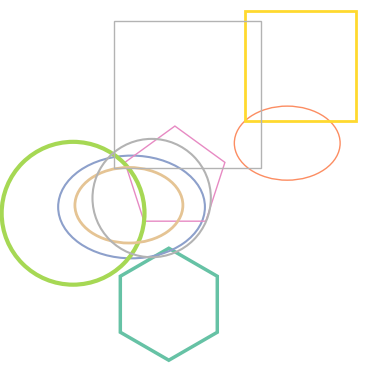[{"shape": "hexagon", "thickness": 2.5, "radius": 0.73, "center": [0.438, 0.21]}, {"shape": "oval", "thickness": 1, "radius": 0.69, "center": [0.746, 0.628]}, {"shape": "oval", "thickness": 1.5, "radius": 0.95, "center": [0.342, 0.462]}, {"shape": "pentagon", "thickness": 1, "radius": 0.68, "center": [0.454, 0.536]}, {"shape": "circle", "thickness": 3, "radius": 0.93, "center": [0.19, 0.446]}, {"shape": "square", "thickness": 2, "radius": 0.72, "center": [0.78, 0.829]}, {"shape": "oval", "thickness": 2, "radius": 0.7, "center": [0.335, 0.467]}, {"shape": "circle", "thickness": 1.5, "radius": 0.77, "center": [0.394, 0.486]}, {"shape": "square", "thickness": 1, "radius": 0.95, "center": [0.486, 0.755]}]